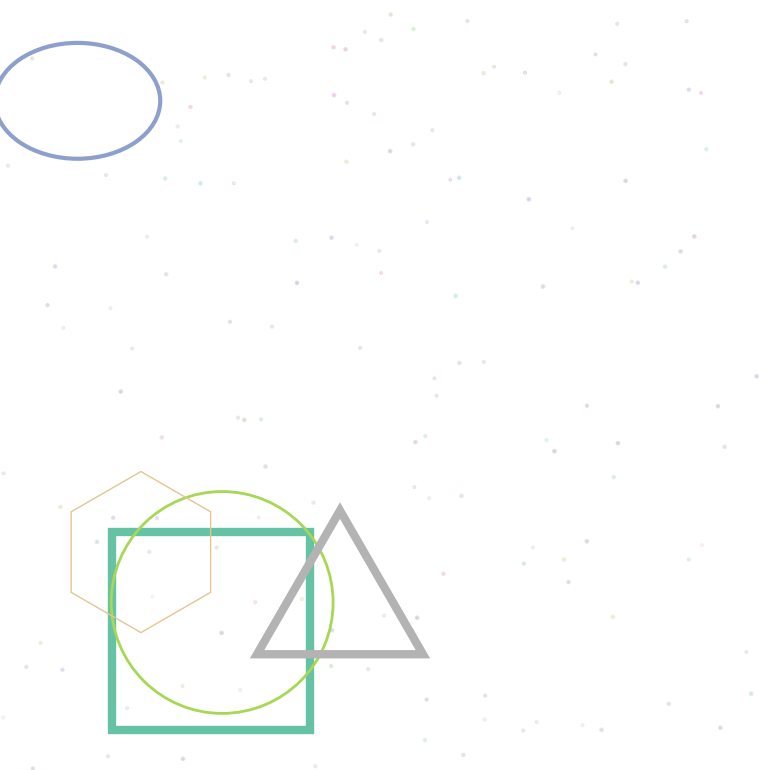[{"shape": "square", "thickness": 3, "radius": 0.64, "center": [0.274, 0.181]}, {"shape": "oval", "thickness": 1.5, "radius": 0.54, "center": [0.101, 0.869]}, {"shape": "circle", "thickness": 1, "radius": 0.72, "center": [0.289, 0.218]}, {"shape": "hexagon", "thickness": 0.5, "radius": 0.52, "center": [0.183, 0.283]}, {"shape": "triangle", "thickness": 3, "radius": 0.62, "center": [0.442, 0.213]}]